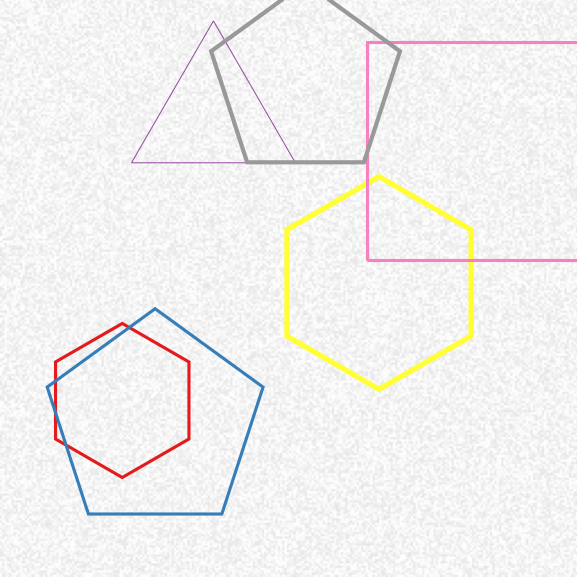[{"shape": "hexagon", "thickness": 1.5, "radius": 0.67, "center": [0.212, 0.306]}, {"shape": "pentagon", "thickness": 1.5, "radius": 0.98, "center": [0.269, 0.268]}, {"shape": "triangle", "thickness": 0.5, "radius": 0.82, "center": [0.37, 0.799]}, {"shape": "hexagon", "thickness": 2.5, "radius": 0.92, "center": [0.656, 0.509]}, {"shape": "square", "thickness": 1.5, "radius": 0.95, "center": [0.824, 0.737]}, {"shape": "pentagon", "thickness": 2, "radius": 0.86, "center": [0.529, 0.857]}]